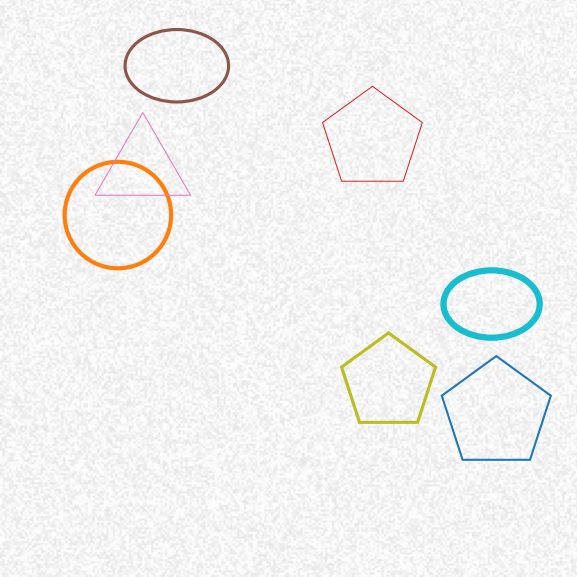[{"shape": "pentagon", "thickness": 1, "radius": 0.5, "center": [0.859, 0.283]}, {"shape": "circle", "thickness": 2, "radius": 0.46, "center": [0.204, 0.627]}, {"shape": "pentagon", "thickness": 0.5, "radius": 0.45, "center": [0.645, 0.759]}, {"shape": "oval", "thickness": 1.5, "radius": 0.45, "center": [0.306, 0.885]}, {"shape": "triangle", "thickness": 0.5, "radius": 0.48, "center": [0.247, 0.709]}, {"shape": "pentagon", "thickness": 1.5, "radius": 0.43, "center": [0.673, 0.337]}, {"shape": "oval", "thickness": 3, "radius": 0.42, "center": [0.851, 0.473]}]